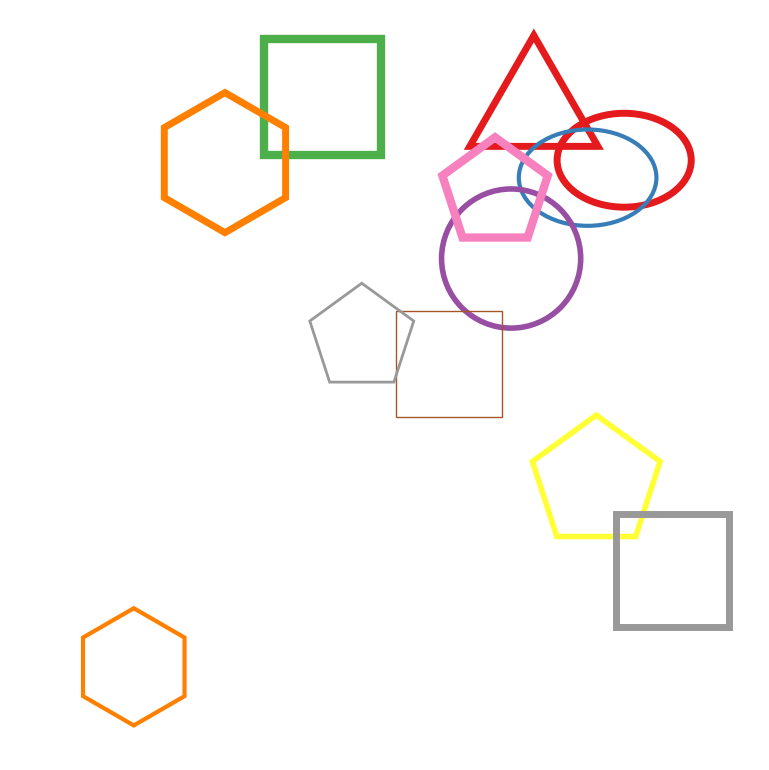[{"shape": "triangle", "thickness": 2.5, "radius": 0.48, "center": [0.693, 0.858]}, {"shape": "oval", "thickness": 2.5, "radius": 0.44, "center": [0.811, 0.792]}, {"shape": "oval", "thickness": 1.5, "radius": 0.45, "center": [0.763, 0.769]}, {"shape": "square", "thickness": 3, "radius": 0.38, "center": [0.419, 0.874]}, {"shape": "circle", "thickness": 2, "radius": 0.45, "center": [0.664, 0.664]}, {"shape": "hexagon", "thickness": 2.5, "radius": 0.45, "center": [0.292, 0.789]}, {"shape": "hexagon", "thickness": 1.5, "radius": 0.38, "center": [0.174, 0.134]}, {"shape": "pentagon", "thickness": 2, "radius": 0.44, "center": [0.774, 0.374]}, {"shape": "square", "thickness": 0.5, "radius": 0.34, "center": [0.583, 0.527]}, {"shape": "pentagon", "thickness": 3, "radius": 0.36, "center": [0.643, 0.75]}, {"shape": "pentagon", "thickness": 1, "radius": 0.35, "center": [0.47, 0.561]}, {"shape": "square", "thickness": 2.5, "radius": 0.37, "center": [0.874, 0.259]}]